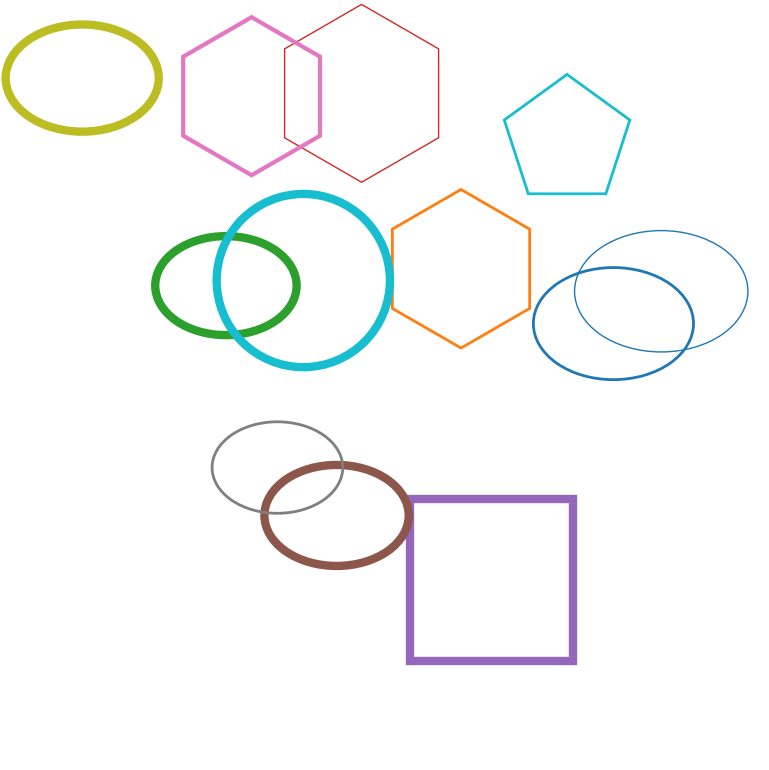[{"shape": "oval", "thickness": 1, "radius": 0.52, "center": [0.797, 0.58]}, {"shape": "oval", "thickness": 0.5, "radius": 0.56, "center": [0.859, 0.622]}, {"shape": "hexagon", "thickness": 1, "radius": 0.51, "center": [0.599, 0.651]}, {"shape": "oval", "thickness": 3, "radius": 0.46, "center": [0.293, 0.629]}, {"shape": "hexagon", "thickness": 0.5, "radius": 0.58, "center": [0.47, 0.879]}, {"shape": "square", "thickness": 3, "radius": 0.53, "center": [0.638, 0.247]}, {"shape": "oval", "thickness": 3, "radius": 0.47, "center": [0.437, 0.331]}, {"shape": "hexagon", "thickness": 1.5, "radius": 0.51, "center": [0.327, 0.875]}, {"shape": "oval", "thickness": 1, "radius": 0.42, "center": [0.36, 0.393]}, {"shape": "oval", "thickness": 3, "radius": 0.5, "center": [0.107, 0.899]}, {"shape": "circle", "thickness": 3, "radius": 0.56, "center": [0.394, 0.636]}, {"shape": "pentagon", "thickness": 1, "radius": 0.43, "center": [0.736, 0.818]}]